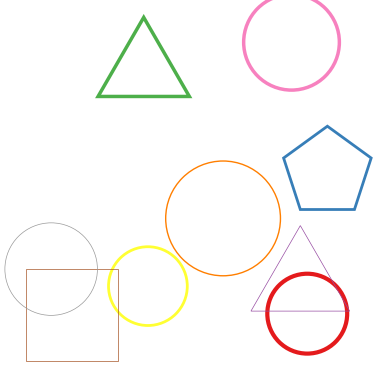[{"shape": "circle", "thickness": 3, "radius": 0.52, "center": [0.798, 0.185]}, {"shape": "pentagon", "thickness": 2, "radius": 0.6, "center": [0.85, 0.553]}, {"shape": "triangle", "thickness": 2.5, "radius": 0.68, "center": [0.373, 0.818]}, {"shape": "triangle", "thickness": 0.5, "radius": 0.74, "center": [0.78, 0.266]}, {"shape": "circle", "thickness": 1, "radius": 0.75, "center": [0.579, 0.433]}, {"shape": "circle", "thickness": 2, "radius": 0.51, "center": [0.384, 0.257]}, {"shape": "square", "thickness": 0.5, "radius": 0.6, "center": [0.188, 0.183]}, {"shape": "circle", "thickness": 2.5, "radius": 0.62, "center": [0.757, 0.89]}, {"shape": "circle", "thickness": 0.5, "radius": 0.6, "center": [0.133, 0.301]}]